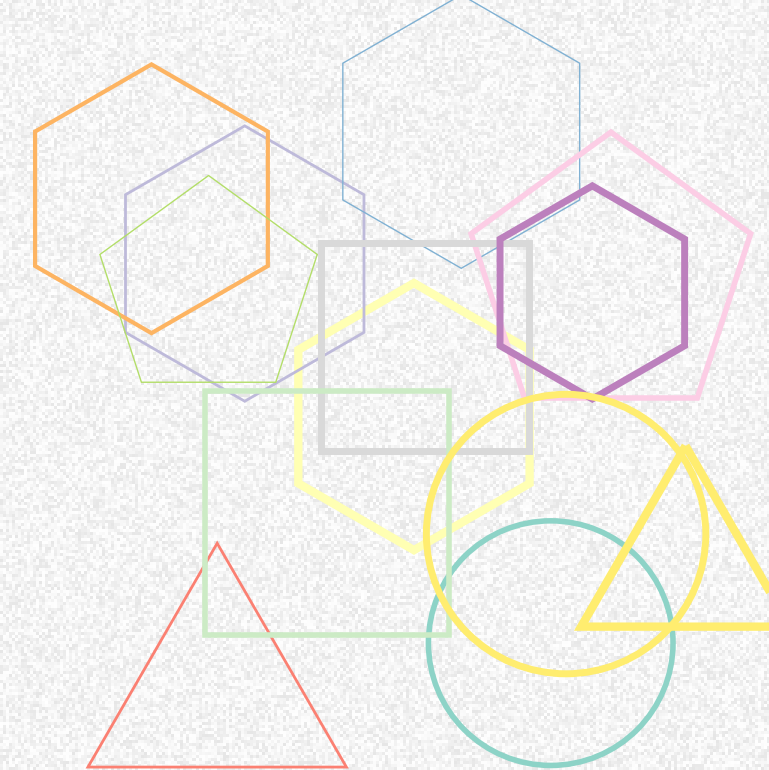[{"shape": "circle", "thickness": 2, "radius": 0.79, "center": [0.715, 0.165]}, {"shape": "hexagon", "thickness": 3, "radius": 0.87, "center": [0.538, 0.459]}, {"shape": "hexagon", "thickness": 1, "radius": 0.89, "center": [0.318, 0.658]}, {"shape": "triangle", "thickness": 1, "radius": 0.97, "center": [0.282, 0.101]}, {"shape": "hexagon", "thickness": 0.5, "radius": 0.89, "center": [0.599, 0.829]}, {"shape": "hexagon", "thickness": 1.5, "radius": 0.87, "center": [0.197, 0.742]}, {"shape": "pentagon", "thickness": 0.5, "radius": 0.74, "center": [0.271, 0.624]}, {"shape": "pentagon", "thickness": 2, "radius": 0.95, "center": [0.793, 0.638]}, {"shape": "square", "thickness": 2.5, "radius": 0.68, "center": [0.552, 0.549]}, {"shape": "hexagon", "thickness": 2.5, "radius": 0.69, "center": [0.769, 0.62]}, {"shape": "square", "thickness": 2, "radius": 0.79, "center": [0.425, 0.333]}, {"shape": "circle", "thickness": 2.5, "radius": 0.91, "center": [0.735, 0.306]}, {"shape": "triangle", "thickness": 3, "radius": 0.78, "center": [0.89, 0.264]}]